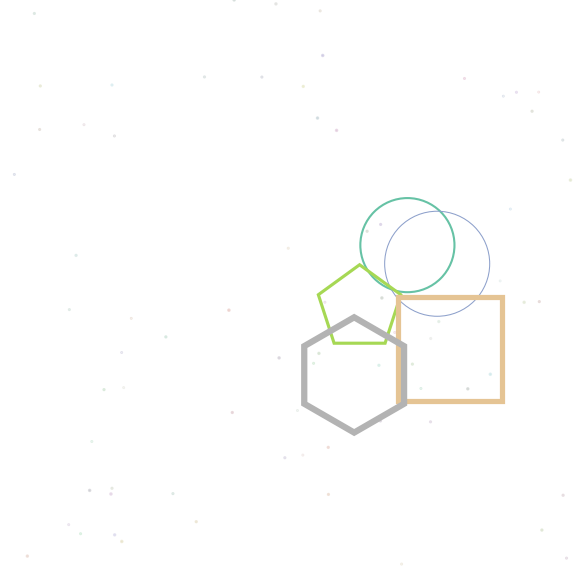[{"shape": "circle", "thickness": 1, "radius": 0.41, "center": [0.705, 0.575]}, {"shape": "circle", "thickness": 0.5, "radius": 0.45, "center": [0.757, 0.542]}, {"shape": "pentagon", "thickness": 1.5, "radius": 0.38, "center": [0.623, 0.466]}, {"shape": "square", "thickness": 2.5, "radius": 0.45, "center": [0.78, 0.394]}, {"shape": "hexagon", "thickness": 3, "radius": 0.5, "center": [0.613, 0.35]}]